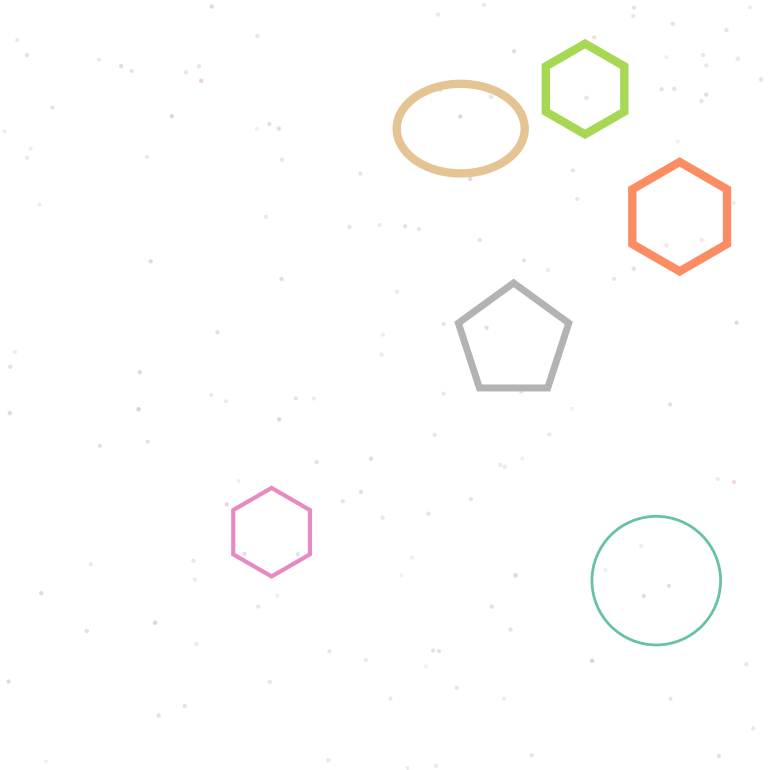[{"shape": "circle", "thickness": 1, "radius": 0.42, "center": [0.852, 0.246]}, {"shape": "hexagon", "thickness": 3, "radius": 0.36, "center": [0.883, 0.719]}, {"shape": "hexagon", "thickness": 1.5, "radius": 0.29, "center": [0.353, 0.309]}, {"shape": "hexagon", "thickness": 3, "radius": 0.29, "center": [0.76, 0.884]}, {"shape": "oval", "thickness": 3, "radius": 0.42, "center": [0.598, 0.833]}, {"shape": "pentagon", "thickness": 2.5, "radius": 0.38, "center": [0.667, 0.557]}]